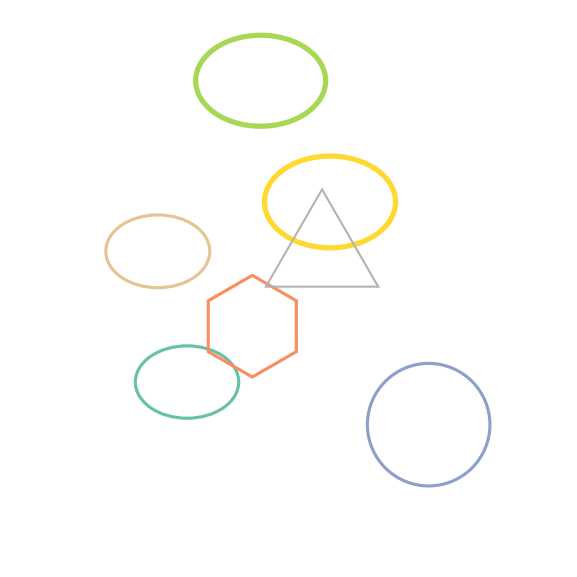[{"shape": "oval", "thickness": 1.5, "radius": 0.45, "center": [0.324, 0.338]}, {"shape": "hexagon", "thickness": 1.5, "radius": 0.44, "center": [0.437, 0.434]}, {"shape": "circle", "thickness": 1.5, "radius": 0.53, "center": [0.742, 0.264]}, {"shape": "oval", "thickness": 2.5, "radius": 0.56, "center": [0.451, 0.859]}, {"shape": "oval", "thickness": 2.5, "radius": 0.57, "center": [0.571, 0.649]}, {"shape": "oval", "thickness": 1.5, "radius": 0.45, "center": [0.273, 0.564]}, {"shape": "triangle", "thickness": 1, "radius": 0.56, "center": [0.558, 0.559]}]